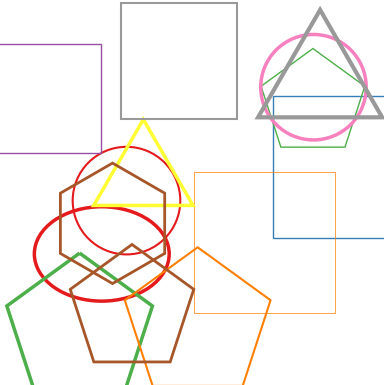[{"shape": "circle", "thickness": 1.5, "radius": 0.7, "center": [0.329, 0.479]}, {"shape": "oval", "thickness": 2.5, "radius": 0.88, "center": [0.264, 0.34]}, {"shape": "square", "thickness": 1, "radius": 0.92, "center": [0.894, 0.566]}, {"shape": "pentagon", "thickness": 2.5, "radius": 0.99, "center": [0.207, 0.144]}, {"shape": "pentagon", "thickness": 1, "radius": 0.71, "center": [0.813, 0.732]}, {"shape": "square", "thickness": 1, "radius": 0.71, "center": [0.121, 0.745]}, {"shape": "pentagon", "thickness": 1.5, "radius": 1.0, "center": [0.513, 0.159]}, {"shape": "square", "thickness": 0.5, "radius": 0.91, "center": [0.686, 0.371]}, {"shape": "triangle", "thickness": 2.5, "radius": 0.74, "center": [0.372, 0.541]}, {"shape": "hexagon", "thickness": 2, "radius": 0.78, "center": [0.292, 0.42]}, {"shape": "pentagon", "thickness": 2, "radius": 0.84, "center": [0.343, 0.196]}, {"shape": "circle", "thickness": 2.5, "radius": 0.68, "center": [0.814, 0.774]}, {"shape": "square", "thickness": 1.5, "radius": 0.75, "center": [0.464, 0.841]}, {"shape": "triangle", "thickness": 3, "radius": 0.93, "center": [0.831, 0.788]}]